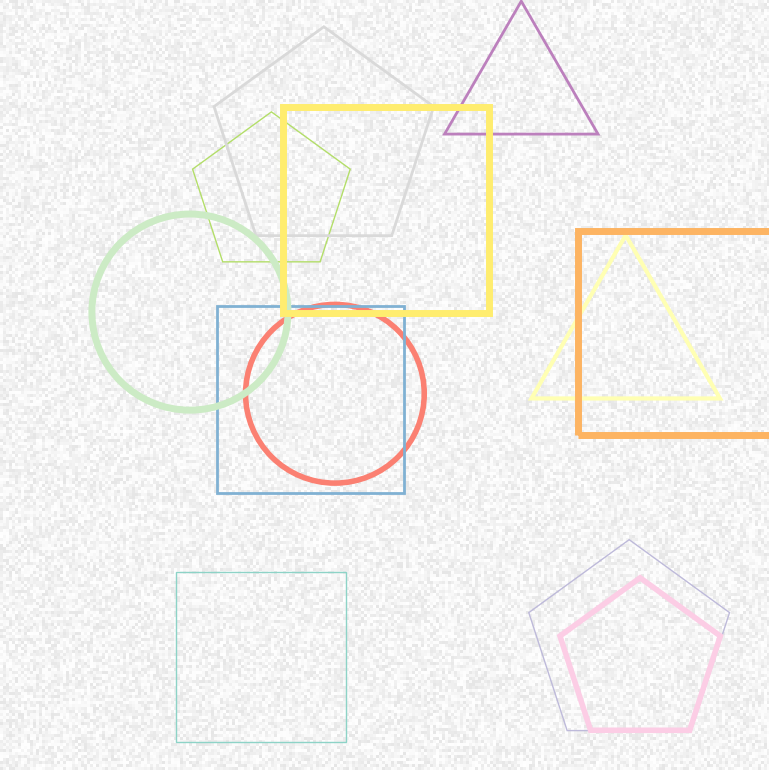[{"shape": "square", "thickness": 0.5, "radius": 0.55, "center": [0.339, 0.146]}, {"shape": "triangle", "thickness": 1.5, "radius": 0.71, "center": [0.813, 0.553]}, {"shape": "pentagon", "thickness": 0.5, "radius": 0.69, "center": [0.817, 0.162]}, {"shape": "circle", "thickness": 2, "radius": 0.58, "center": [0.435, 0.489]}, {"shape": "square", "thickness": 1, "radius": 0.61, "center": [0.403, 0.481]}, {"shape": "square", "thickness": 2.5, "radius": 0.66, "center": [0.883, 0.567]}, {"shape": "pentagon", "thickness": 0.5, "radius": 0.54, "center": [0.352, 0.747]}, {"shape": "pentagon", "thickness": 2, "radius": 0.55, "center": [0.831, 0.14]}, {"shape": "pentagon", "thickness": 1, "radius": 0.75, "center": [0.421, 0.815]}, {"shape": "triangle", "thickness": 1, "radius": 0.58, "center": [0.677, 0.883]}, {"shape": "circle", "thickness": 2.5, "radius": 0.64, "center": [0.247, 0.595]}, {"shape": "square", "thickness": 2.5, "radius": 0.67, "center": [0.502, 0.727]}]